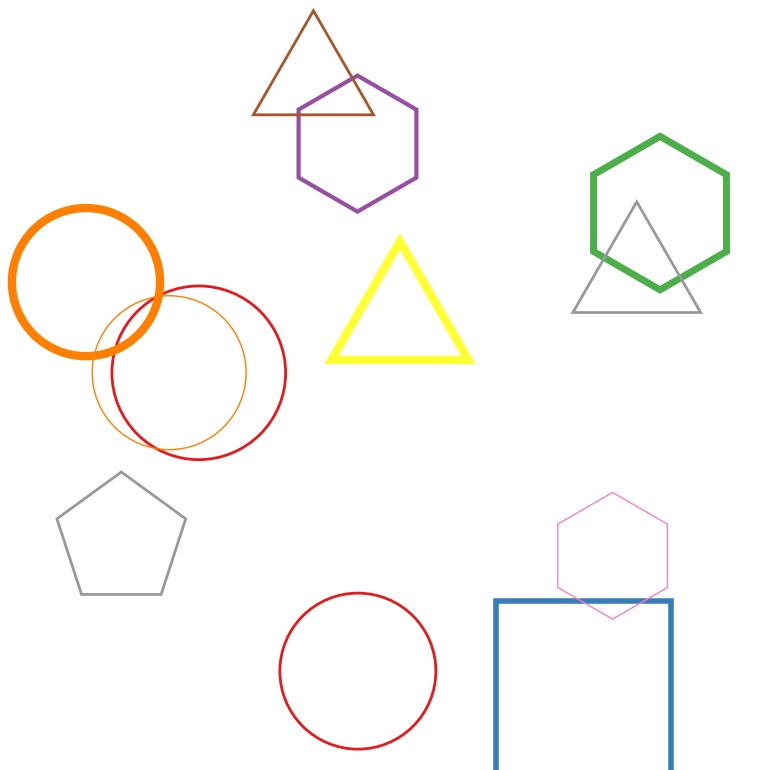[{"shape": "circle", "thickness": 1, "radius": 0.56, "center": [0.258, 0.516]}, {"shape": "circle", "thickness": 1, "radius": 0.51, "center": [0.465, 0.128]}, {"shape": "square", "thickness": 2, "radius": 0.57, "center": [0.758, 0.107]}, {"shape": "hexagon", "thickness": 2.5, "radius": 0.5, "center": [0.857, 0.723]}, {"shape": "hexagon", "thickness": 1.5, "radius": 0.44, "center": [0.464, 0.814]}, {"shape": "circle", "thickness": 0.5, "radius": 0.5, "center": [0.22, 0.516]}, {"shape": "circle", "thickness": 3, "radius": 0.48, "center": [0.112, 0.634]}, {"shape": "triangle", "thickness": 3, "radius": 0.51, "center": [0.519, 0.584]}, {"shape": "triangle", "thickness": 1, "radius": 0.45, "center": [0.407, 0.896]}, {"shape": "hexagon", "thickness": 0.5, "radius": 0.41, "center": [0.796, 0.278]}, {"shape": "pentagon", "thickness": 1, "radius": 0.44, "center": [0.158, 0.299]}, {"shape": "triangle", "thickness": 1, "radius": 0.48, "center": [0.827, 0.642]}]